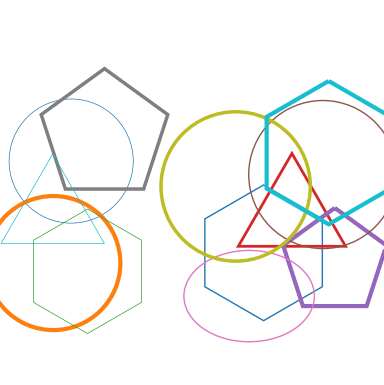[{"shape": "circle", "thickness": 0.5, "radius": 0.81, "center": [0.185, 0.582]}, {"shape": "hexagon", "thickness": 1, "radius": 0.88, "center": [0.685, 0.343]}, {"shape": "circle", "thickness": 3, "radius": 0.87, "center": [0.139, 0.317]}, {"shape": "hexagon", "thickness": 0.5, "radius": 0.81, "center": [0.227, 0.295]}, {"shape": "triangle", "thickness": 2, "radius": 0.8, "center": [0.758, 0.441]}, {"shape": "pentagon", "thickness": 3, "radius": 0.7, "center": [0.87, 0.319]}, {"shape": "circle", "thickness": 1, "radius": 0.96, "center": [0.838, 0.547]}, {"shape": "oval", "thickness": 1, "radius": 0.85, "center": [0.647, 0.231]}, {"shape": "pentagon", "thickness": 2.5, "radius": 0.86, "center": [0.271, 0.649]}, {"shape": "circle", "thickness": 2.5, "radius": 0.97, "center": [0.612, 0.516]}, {"shape": "triangle", "thickness": 0.5, "radius": 0.78, "center": [0.137, 0.445]}, {"shape": "hexagon", "thickness": 3, "radius": 0.93, "center": [0.854, 0.603]}]